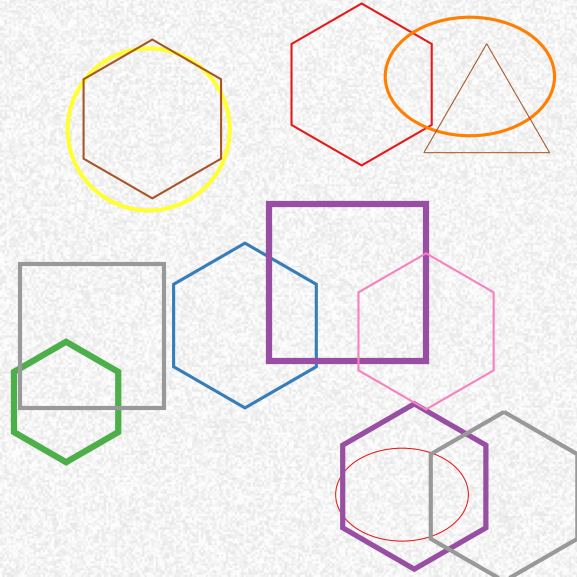[{"shape": "hexagon", "thickness": 1, "radius": 0.7, "center": [0.626, 0.853]}, {"shape": "oval", "thickness": 0.5, "radius": 0.57, "center": [0.696, 0.143]}, {"shape": "hexagon", "thickness": 1.5, "radius": 0.71, "center": [0.424, 0.435]}, {"shape": "hexagon", "thickness": 3, "radius": 0.52, "center": [0.114, 0.303]}, {"shape": "square", "thickness": 3, "radius": 0.68, "center": [0.601, 0.51]}, {"shape": "hexagon", "thickness": 2.5, "radius": 0.72, "center": [0.717, 0.157]}, {"shape": "oval", "thickness": 1.5, "radius": 0.73, "center": [0.814, 0.867]}, {"shape": "circle", "thickness": 2, "radius": 0.7, "center": [0.257, 0.775]}, {"shape": "hexagon", "thickness": 1, "radius": 0.69, "center": [0.264, 0.793]}, {"shape": "triangle", "thickness": 0.5, "radius": 0.63, "center": [0.843, 0.798]}, {"shape": "hexagon", "thickness": 1, "radius": 0.68, "center": [0.738, 0.425]}, {"shape": "hexagon", "thickness": 2, "radius": 0.73, "center": [0.873, 0.139]}, {"shape": "square", "thickness": 2, "radius": 0.63, "center": [0.159, 0.417]}]